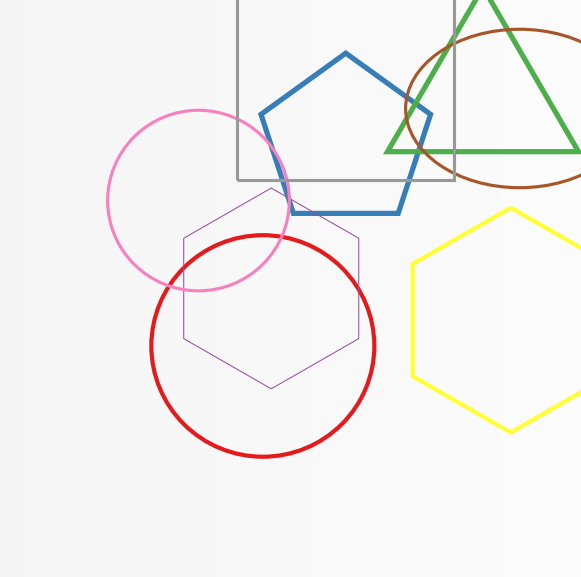[{"shape": "circle", "thickness": 2, "radius": 0.96, "center": [0.452, 0.4]}, {"shape": "pentagon", "thickness": 2.5, "radius": 0.77, "center": [0.595, 0.754]}, {"shape": "triangle", "thickness": 2.5, "radius": 0.95, "center": [0.831, 0.831]}, {"shape": "hexagon", "thickness": 0.5, "radius": 0.87, "center": [0.467, 0.5]}, {"shape": "hexagon", "thickness": 2, "radius": 0.97, "center": [0.879, 0.445]}, {"shape": "oval", "thickness": 1.5, "radius": 0.98, "center": [0.894, 0.811]}, {"shape": "circle", "thickness": 1.5, "radius": 0.78, "center": [0.342, 0.652]}, {"shape": "square", "thickness": 1.5, "radius": 0.93, "center": [0.594, 0.875]}]